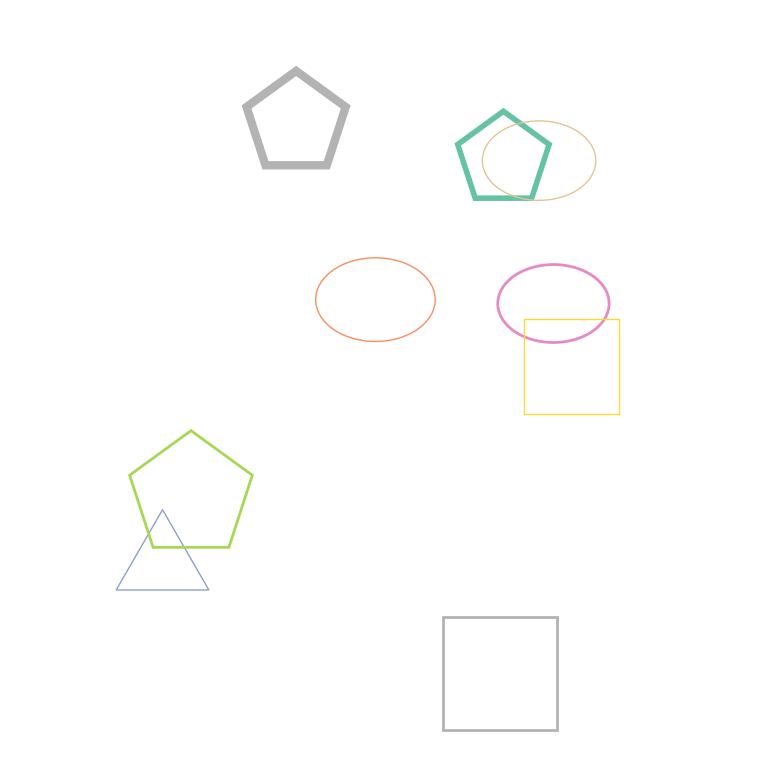[{"shape": "pentagon", "thickness": 2, "radius": 0.31, "center": [0.654, 0.793]}, {"shape": "oval", "thickness": 0.5, "radius": 0.39, "center": [0.488, 0.611]}, {"shape": "triangle", "thickness": 0.5, "radius": 0.35, "center": [0.211, 0.269]}, {"shape": "oval", "thickness": 1, "radius": 0.36, "center": [0.719, 0.606]}, {"shape": "pentagon", "thickness": 1, "radius": 0.42, "center": [0.248, 0.357]}, {"shape": "square", "thickness": 0.5, "radius": 0.31, "center": [0.742, 0.525]}, {"shape": "oval", "thickness": 0.5, "radius": 0.37, "center": [0.7, 0.791]}, {"shape": "square", "thickness": 1, "radius": 0.37, "center": [0.649, 0.125]}, {"shape": "pentagon", "thickness": 3, "radius": 0.34, "center": [0.385, 0.84]}]